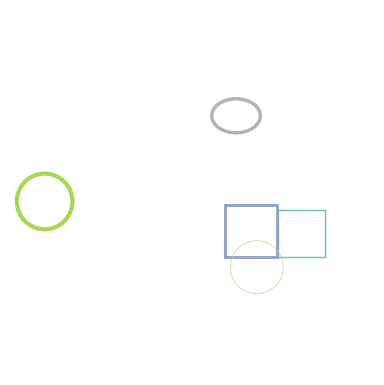[{"shape": "square", "thickness": 1, "radius": 0.31, "center": [0.784, 0.395]}, {"shape": "square", "thickness": 2, "radius": 0.34, "center": [0.652, 0.399]}, {"shape": "circle", "thickness": 3, "radius": 0.36, "center": [0.116, 0.477]}, {"shape": "circle", "thickness": 0.5, "radius": 0.34, "center": [0.667, 0.306]}, {"shape": "oval", "thickness": 2.5, "radius": 0.32, "center": [0.613, 0.699]}]